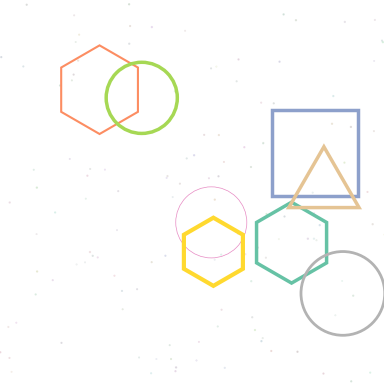[{"shape": "hexagon", "thickness": 2.5, "radius": 0.53, "center": [0.757, 0.37]}, {"shape": "hexagon", "thickness": 1.5, "radius": 0.58, "center": [0.259, 0.767]}, {"shape": "square", "thickness": 2.5, "radius": 0.56, "center": [0.817, 0.603]}, {"shape": "circle", "thickness": 0.5, "radius": 0.46, "center": [0.549, 0.422]}, {"shape": "circle", "thickness": 2.5, "radius": 0.46, "center": [0.368, 0.746]}, {"shape": "hexagon", "thickness": 3, "radius": 0.44, "center": [0.554, 0.346]}, {"shape": "triangle", "thickness": 2.5, "radius": 0.53, "center": [0.841, 0.513]}, {"shape": "circle", "thickness": 2, "radius": 0.54, "center": [0.891, 0.238]}]